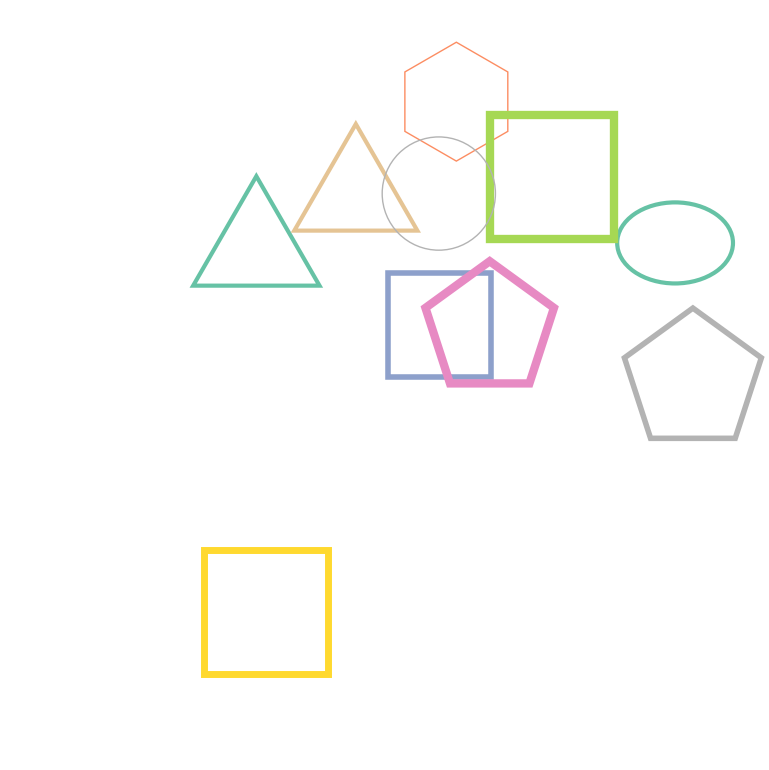[{"shape": "triangle", "thickness": 1.5, "radius": 0.47, "center": [0.333, 0.676]}, {"shape": "oval", "thickness": 1.5, "radius": 0.38, "center": [0.877, 0.685]}, {"shape": "hexagon", "thickness": 0.5, "radius": 0.39, "center": [0.593, 0.868]}, {"shape": "square", "thickness": 2, "radius": 0.34, "center": [0.571, 0.578]}, {"shape": "pentagon", "thickness": 3, "radius": 0.44, "center": [0.636, 0.573]}, {"shape": "square", "thickness": 3, "radius": 0.4, "center": [0.717, 0.77]}, {"shape": "square", "thickness": 2.5, "radius": 0.4, "center": [0.346, 0.205]}, {"shape": "triangle", "thickness": 1.5, "radius": 0.46, "center": [0.462, 0.747]}, {"shape": "pentagon", "thickness": 2, "radius": 0.47, "center": [0.9, 0.506]}, {"shape": "circle", "thickness": 0.5, "radius": 0.37, "center": [0.57, 0.749]}]